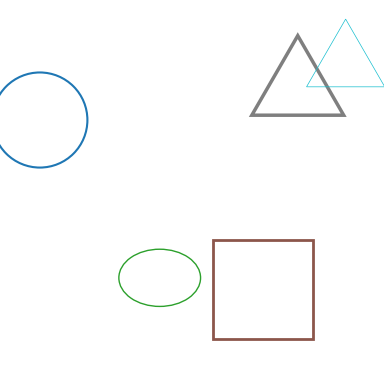[{"shape": "circle", "thickness": 1.5, "radius": 0.62, "center": [0.104, 0.688]}, {"shape": "oval", "thickness": 1, "radius": 0.53, "center": [0.415, 0.278]}, {"shape": "square", "thickness": 2, "radius": 0.65, "center": [0.682, 0.248]}, {"shape": "triangle", "thickness": 2.5, "radius": 0.69, "center": [0.773, 0.77]}, {"shape": "triangle", "thickness": 0.5, "radius": 0.59, "center": [0.898, 0.833]}]